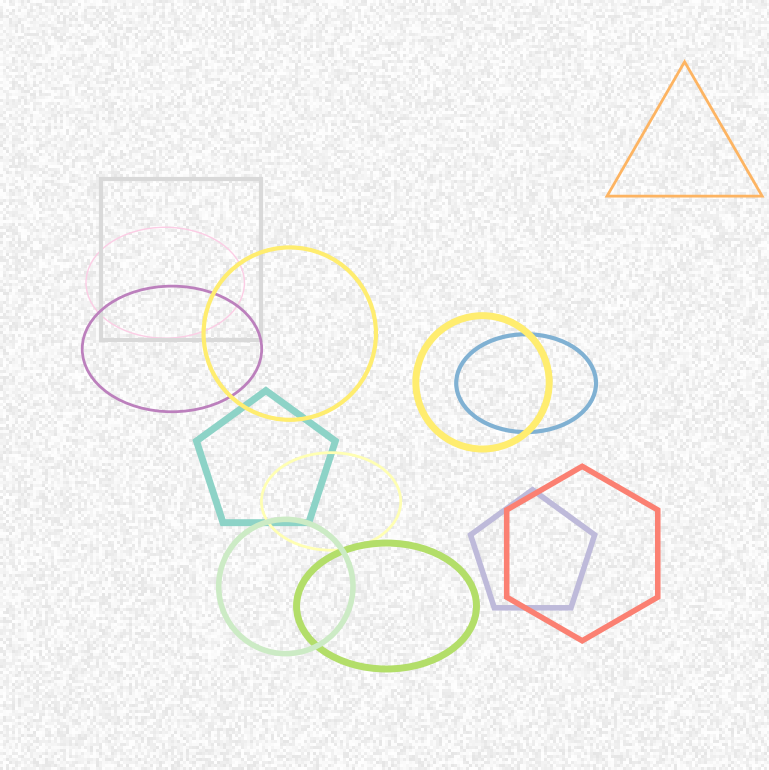[{"shape": "pentagon", "thickness": 2.5, "radius": 0.47, "center": [0.345, 0.398]}, {"shape": "oval", "thickness": 1, "radius": 0.45, "center": [0.43, 0.349]}, {"shape": "pentagon", "thickness": 2, "radius": 0.42, "center": [0.692, 0.279]}, {"shape": "hexagon", "thickness": 2, "radius": 0.57, "center": [0.756, 0.281]}, {"shape": "oval", "thickness": 1.5, "radius": 0.45, "center": [0.683, 0.502]}, {"shape": "triangle", "thickness": 1, "radius": 0.58, "center": [0.889, 0.803]}, {"shape": "oval", "thickness": 2.5, "radius": 0.58, "center": [0.502, 0.213]}, {"shape": "oval", "thickness": 0.5, "radius": 0.51, "center": [0.215, 0.633]}, {"shape": "square", "thickness": 1.5, "radius": 0.52, "center": [0.235, 0.663]}, {"shape": "oval", "thickness": 1, "radius": 0.58, "center": [0.223, 0.547]}, {"shape": "circle", "thickness": 2, "radius": 0.44, "center": [0.371, 0.238]}, {"shape": "circle", "thickness": 2.5, "radius": 0.43, "center": [0.627, 0.503]}, {"shape": "circle", "thickness": 1.5, "radius": 0.56, "center": [0.376, 0.567]}]